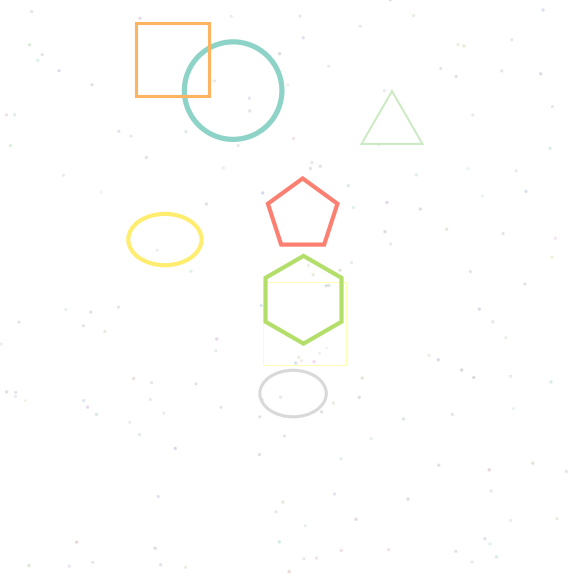[{"shape": "circle", "thickness": 2.5, "radius": 0.42, "center": [0.404, 0.842]}, {"shape": "square", "thickness": 0.5, "radius": 0.36, "center": [0.528, 0.439]}, {"shape": "pentagon", "thickness": 2, "radius": 0.32, "center": [0.524, 0.627]}, {"shape": "square", "thickness": 1.5, "radius": 0.32, "center": [0.299, 0.897]}, {"shape": "hexagon", "thickness": 2, "radius": 0.38, "center": [0.526, 0.48]}, {"shape": "oval", "thickness": 1.5, "radius": 0.29, "center": [0.507, 0.318]}, {"shape": "triangle", "thickness": 1, "radius": 0.31, "center": [0.679, 0.78]}, {"shape": "oval", "thickness": 2, "radius": 0.32, "center": [0.286, 0.584]}]